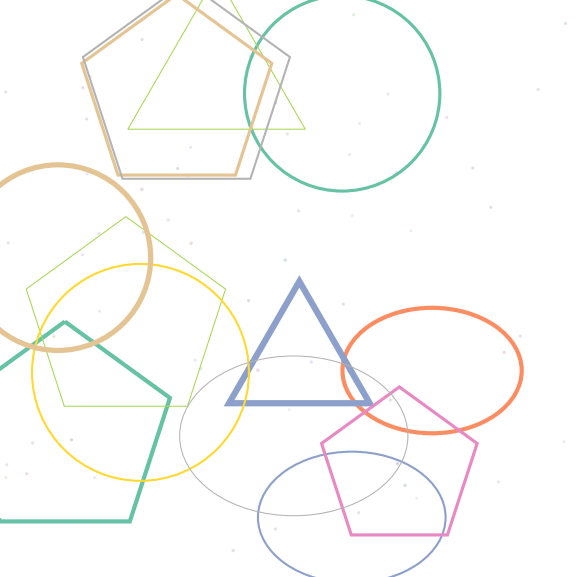[{"shape": "pentagon", "thickness": 2, "radius": 0.96, "center": [0.112, 0.251]}, {"shape": "circle", "thickness": 1.5, "radius": 0.85, "center": [0.593, 0.837]}, {"shape": "oval", "thickness": 2, "radius": 0.78, "center": [0.748, 0.358]}, {"shape": "oval", "thickness": 1, "radius": 0.81, "center": [0.609, 0.103]}, {"shape": "triangle", "thickness": 3, "radius": 0.7, "center": [0.518, 0.371]}, {"shape": "pentagon", "thickness": 1.5, "radius": 0.71, "center": [0.692, 0.187]}, {"shape": "triangle", "thickness": 0.5, "radius": 0.89, "center": [0.375, 0.864]}, {"shape": "pentagon", "thickness": 0.5, "radius": 0.91, "center": [0.218, 0.443]}, {"shape": "circle", "thickness": 1, "radius": 0.94, "center": [0.243, 0.354]}, {"shape": "pentagon", "thickness": 1.5, "radius": 0.87, "center": [0.306, 0.836]}, {"shape": "circle", "thickness": 2.5, "radius": 0.8, "center": [0.1, 0.553]}, {"shape": "oval", "thickness": 0.5, "radius": 0.99, "center": [0.509, 0.244]}, {"shape": "pentagon", "thickness": 1, "radius": 0.94, "center": [0.323, 0.842]}]